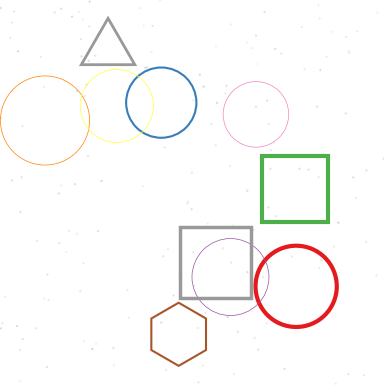[{"shape": "circle", "thickness": 3, "radius": 0.53, "center": [0.769, 0.256]}, {"shape": "circle", "thickness": 1.5, "radius": 0.46, "center": [0.419, 0.733]}, {"shape": "square", "thickness": 3, "radius": 0.43, "center": [0.766, 0.509]}, {"shape": "circle", "thickness": 0.5, "radius": 0.5, "center": [0.599, 0.28]}, {"shape": "circle", "thickness": 0.5, "radius": 0.58, "center": [0.117, 0.687]}, {"shape": "circle", "thickness": 0.5, "radius": 0.47, "center": [0.303, 0.725]}, {"shape": "hexagon", "thickness": 1.5, "radius": 0.41, "center": [0.464, 0.132]}, {"shape": "circle", "thickness": 0.5, "radius": 0.43, "center": [0.665, 0.703]}, {"shape": "square", "thickness": 2.5, "radius": 0.46, "center": [0.559, 0.317]}, {"shape": "triangle", "thickness": 2, "radius": 0.4, "center": [0.281, 0.872]}]